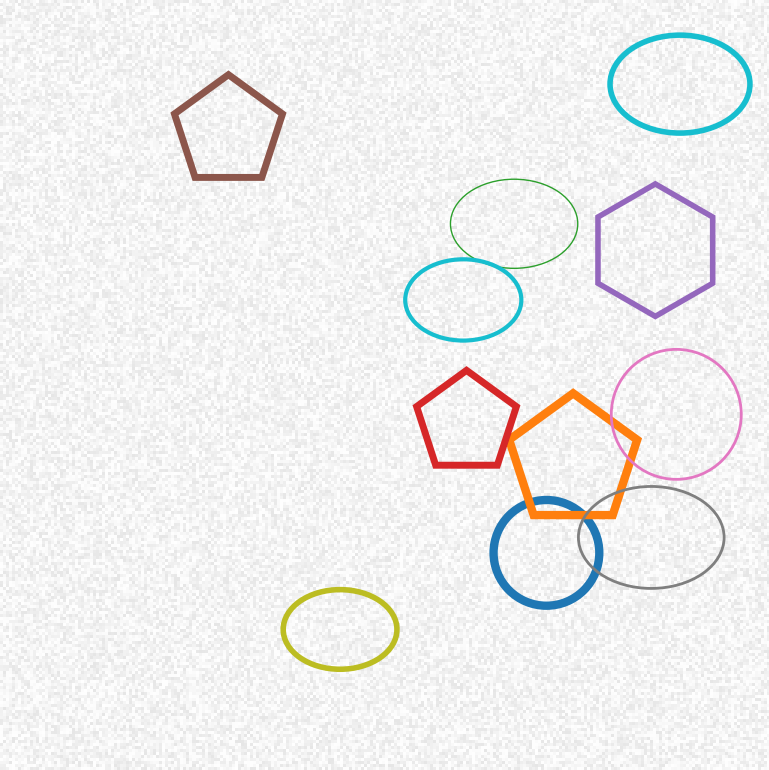[{"shape": "circle", "thickness": 3, "radius": 0.34, "center": [0.71, 0.282]}, {"shape": "pentagon", "thickness": 3, "radius": 0.44, "center": [0.744, 0.402]}, {"shape": "oval", "thickness": 0.5, "radius": 0.41, "center": [0.668, 0.709]}, {"shape": "pentagon", "thickness": 2.5, "radius": 0.34, "center": [0.606, 0.451]}, {"shape": "hexagon", "thickness": 2, "radius": 0.43, "center": [0.851, 0.675]}, {"shape": "pentagon", "thickness": 2.5, "radius": 0.37, "center": [0.297, 0.829]}, {"shape": "circle", "thickness": 1, "radius": 0.42, "center": [0.878, 0.462]}, {"shape": "oval", "thickness": 1, "radius": 0.47, "center": [0.846, 0.302]}, {"shape": "oval", "thickness": 2, "radius": 0.37, "center": [0.442, 0.183]}, {"shape": "oval", "thickness": 1.5, "radius": 0.38, "center": [0.602, 0.61]}, {"shape": "oval", "thickness": 2, "radius": 0.45, "center": [0.883, 0.891]}]